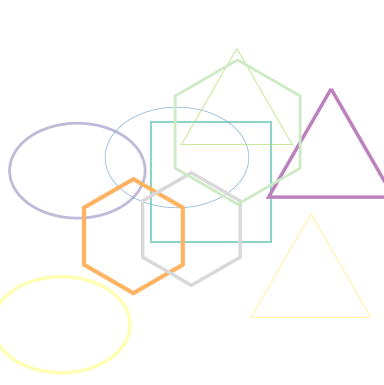[{"shape": "square", "thickness": 1.5, "radius": 0.78, "center": [0.549, 0.528]}, {"shape": "oval", "thickness": 2.5, "radius": 0.89, "center": [0.159, 0.157]}, {"shape": "oval", "thickness": 2, "radius": 0.88, "center": [0.201, 0.557]}, {"shape": "oval", "thickness": 0.5, "radius": 0.93, "center": [0.46, 0.591]}, {"shape": "hexagon", "thickness": 3, "radius": 0.74, "center": [0.347, 0.387]}, {"shape": "triangle", "thickness": 0.5, "radius": 0.83, "center": [0.615, 0.707]}, {"shape": "hexagon", "thickness": 2.5, "radius": 0.73, "center": [0.497, 0.405]}, {"shape": "triangle", "thickness": 2.5, "radius": 0.94, "center": [0.86, 0.582]}, {"shape": "hexagon", "thickness": 2, "radius": 0.94, "center": [0.617, 0.657]}, {"shape": "triangle", "thickness": 0.5, "radius": 0.9, "center": [0.808, 0.266]}]